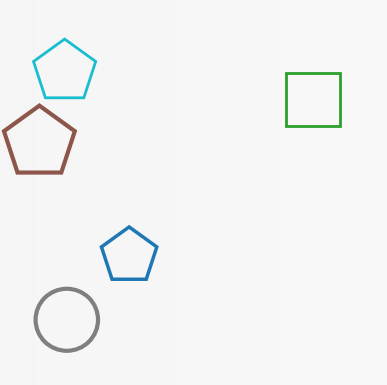[{"shape": "pentagon", "thickness": 2.5, "radius": 0.38, "center": [0.333, 0.335]}, {"shape": "square", "thickness": 2, "radius": 0.35, "center": [0.808, 0.741]}, {"shape": "pentagon", "thickness": 3, "radius": 0.48, "center": [0.102, 0.63]}, {"shape": "circle", "thickness": 3, "radius": 0.4, "center": [0.172, 0.169]}, {"shape": "pentagon", "thickness": 2, "radius": 0.42, "center": [0.167, 0.814]}]